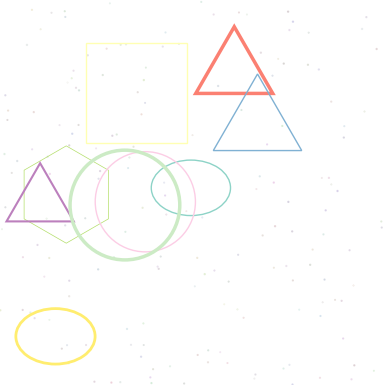[{"shape": "oval", "thickness": 1, "radius": 0.51, "center": [0.496, 0.512]}, {"shape": "square", "thickness": 1, "radius": 0.65, "center": [0.354, 0.758]}, {"shape": "triangle", "thickness": 2.5, "radius": 0.58, "center": [0.608, 0.815]}, {"shape": "triangle", "thickness": 1, "radius": 0.66, "center": [0.669, 0.675]}, {"shape": "hexagon", "thickness": 0.5, "radius": 0.63, "center": [0.172, 0.495]}, {"shape": "circle", "thickness": 1, "radius": 0.65, "center": [0.377, 0.476]}, {"shape": "triangle", "thickness": 1.5, "radius": 0.5, "center": [0.104, 0.475]}, {"shape": "circle", "thickness": 2.5, "radius": 0.71, "center": [0.324, 0.467]}, {"shape": "oval", "thickness": 2, "radius": 0.51, "center": [0.144, 0.126]}]